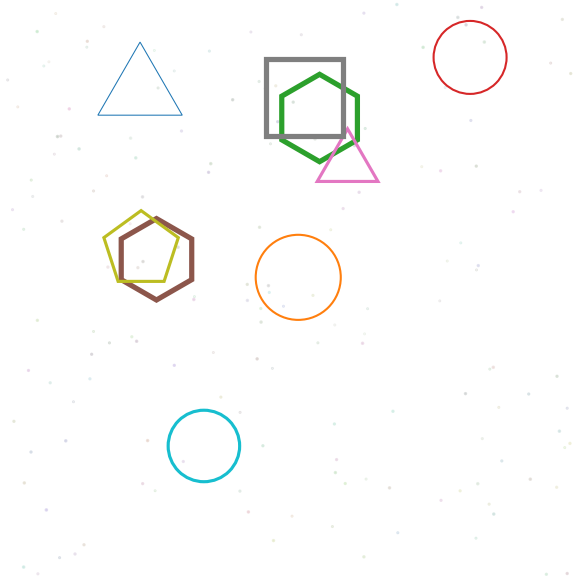[{"shape": "triangle", "thickness": 0.5, "radius": 0.42, "center": [0.243, 0.842]}, {"shape": "circle", "thickness": 1, "radius": 0.37, "center": [0.516, 0.519]}, {"shape": "hexagon", "thickness": 2.5, "radius": 0.38, "center": [0.553, 0.795]}, {"shape": "circle", "thickness": 1, "radius": 0.32, "center": [0.814, 0.9]}, {"shape": "hexagon", "thickness": 2.5, "radius": 0.35, "center": [0.271, 0.55]}, {"shape": "triangle", "thickness": 1.5, "radius": 0.3, "center": [0.602, 0.715]}, {"shape": "square", "thickness": 2.5, "radius": 0.33, "center": [0.528, 0.83]}, {"shape": "pentagon", "thickness": 1.5, "radius": 0.34, "center": [0.244, 0.567]}, {"shape": "circle", "thickness": 1.5, "radius": 0.31, "center": [0.353, 0.227]}]